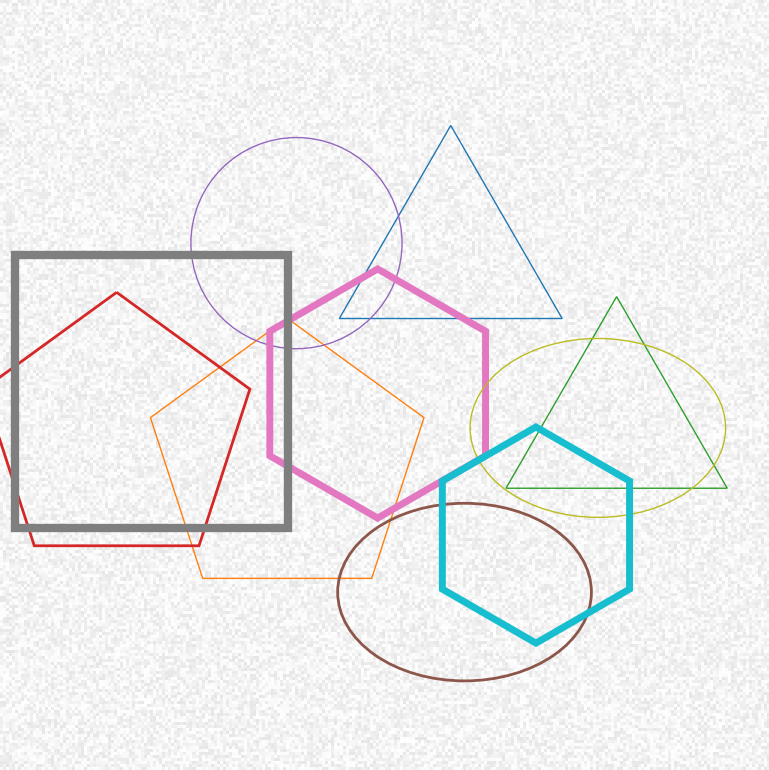[{"shape": "triangle", "thickness": 0.5, "radius": 0.84, "center": [0.585, 0.67]}, {"shape": "pentagon", "thickness": 0.5, "radius": 0.93, "center": [0.373, 0.4]}, {"shape": "triangle", "thickness": 0.5, "radius": 0.83, "center": [0.801, 0.449]}, {"shape": "pentagon", "thickness": 1, "radius": 0.91, "center": [0.151, 0.438]}, {"shape": "circle", "thickness": 0.5, "radius": 0.69, "center": [0.385, 0.684]}, {"shape": "oval", "thickness": 1, "radius": 0.82, "center": [0.603, 0.231]}, {"shape": "hexagon", "thickness": 2.5, "radius": 0.81, "center": [0.491, 0.489]}, {"shape": "square", "thickness": 3, "radius": 0.88, "center": [0.197, 0.491]}, {"shape": "oval", "thickness": 0.5, "radius": 0.83, "center": [0.776, 0.444]}, {"shape": "hexagon", "thickness": 2.5, "radius": 0.7, "center": [0.696, 0.305]}]